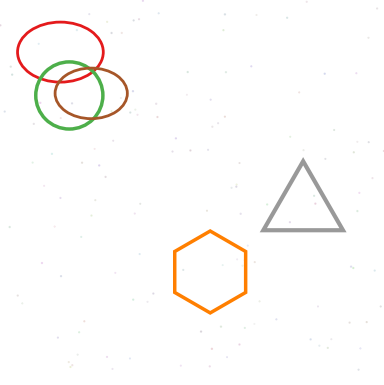[{"shape": "oval", "thickness": 2, "radius": 0.56, "center": [0.157, 0.865]}, {"shape": "circle", "thickness": 2.5, "radius": 0.44, "center": [0.18, 0.752]}, {"shape": "hexagon", "thickness": 2.5, "radius": 0.53, "center": [0.546, 0.294]}, {"shape": "oval", "thickness": 2, "radius": 0.47, "center": [0.237, 0.757]}, {"shape": "triangle", "thickness": 3, "radius": 0.6, "center": [0.787, 0.462]}]